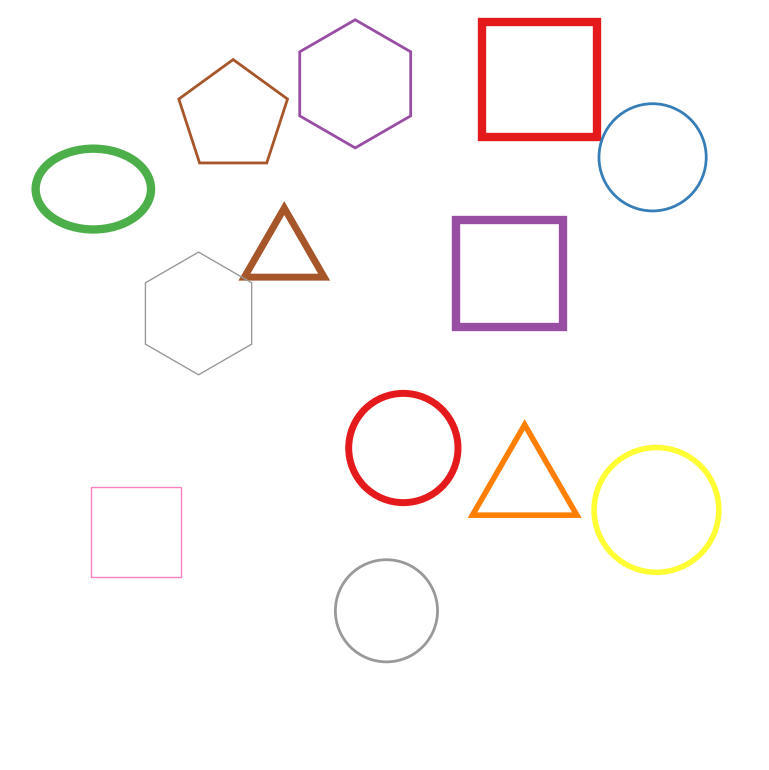[{"shape": "square", "thickness": 3, "radius": 0.37, "center": [0.701, 0.896]}, {"shape": "circle", "thickness": 2.5, "radius": 0.35, "center": [0.524, 0.418]}, {"shape": "circle", "thickness": 1, "radius": 0.35, "center": [0.848, 0.796]}, {"shape": "oval", "thickness": 3, "radius": 0.37, "center": [0.121, 0.754]}, {"shape": "square", "thickness": 3, "radius": 0.35, "center": [0.661, 0.645]}, {"shape": "hexagon", "thickness": 1, "radius": 0.42, "center": [0.461, 0.891]}, {"shape": "triangle", "thickness": 2, "radius": 0.39, "center": [0.681, 0.37]}, {"shape": "circle", "thickness": 2, "radius": 0.41, "center": [0.853, 0.338]}, {"shape": "triangle", "thickness": 2.5, "radius": 0.3, "center": [0.369, 0.67]}, {"shape": "pentagon", "thickness": 1, "radius": 0.37, "center": [0.303, 0.848]}, {"shape": "square", "thickness": 0.5, "radius": 0.29, "center": [0.177, 0.309]}, {"shape": "circle", "thickness": 1, "radius": 0.33, "center": [0.502, 0.207]}, {"shape": "hexagon", "thickness": 0.5, "radius": 0.4, "center": [0.258, 0.593]}]